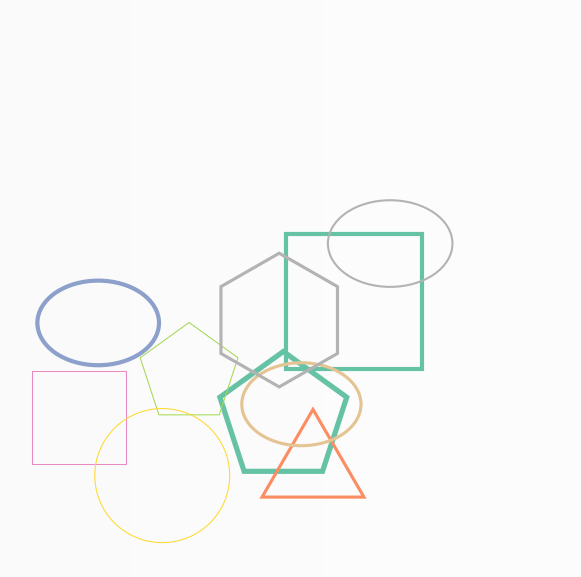[{"shape": "square", "thickness": 2, "radius": 0.58, "center": [0.608, 0.478]}, {"shape": "pentagon", "thickness": 2.5, "radius": 0.57, "center": [0.487, 0.276]}, {"shape": "triangle", "thickness": 1.5, "radius": 0.51, "center": [0.538, 0.189]}, {"shape": "oval", "thickness": 2, "radius": 0.52, "center": [0.169, 0.44]}, {"shape": "square", "thickness": 0.5, "radius": 0.4, "center": [0.136, 0.277]}, {"shape": "pentagon", "thickness": 0.5, "radius": 0.44, "center": [0.325, 0.352]}, {"shape": "circle", "thickness": 0.5, "radius": 0.58, "center": [0.279, 0.176]}, {"shape": "oval", "thickness": 1.5, "radius": 0.51, "center": [0.519, 0.299]}, {"shape": "hexagon", "thickness": 1.5, "radius": 0.58, "center": [0.48, 0.445]}, {"shape": "oval", "thickness": 1, "radius": 0.54, "center": [0.671, 0.577]}]